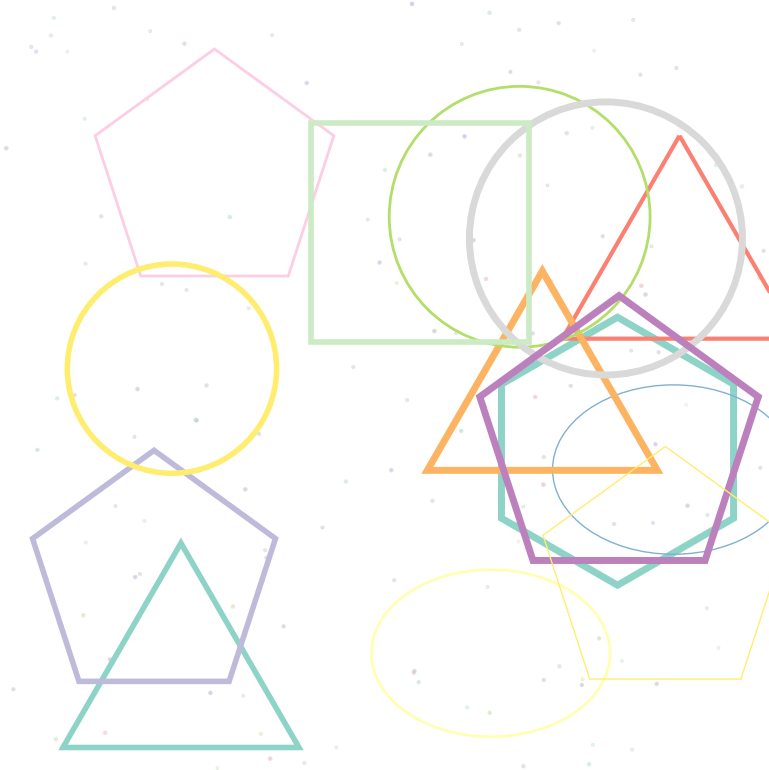[{"shape": "hexagon", "thickness": 2.5, "radius": 0.87, "center": [0.802, 0.414]}, {"shape": "triangle", "thickness": 2, "radius": 0.88, "center": [0.235, 0.118]}, {"shape": "oval", "thickness": 1, "radius": 0.77, "center": [0.637, 0.152]}, {"shape": "pentagon", "thickness": 2, "radius": 0.83, "center": [0.2, 0.249]}, {"shape": "triangle", "thickness": 1.5, "radius": 0.88, "center": [0.882, 0.648]}, {"shape": "oval", "thickness": 0.5, "radius": 0.79, "center": [0.875, 0.39]}, {"shape": "triangle", "thickness": 2.5, "radius": 0.86, "center": [0.704, 0.475]}, {"shape": "circle", "thickness": 1, "radius": 0.85, "center": [0.675, 0.718]}, {"shape": "pentagon", "thickness": 1, "radius": 0.81, "center": [0.279, 0.773]}, {"shape": "circle", "thickness": 2.5, "radius": 0.89, "center": [0.787, 0.69]}, {"shape": "pentagon", "thickness": 2.5, "radius": 0.95, "center": [0.804, 0.426]}, {"shape": "square", "thickness": 2, "radius": 0.71, "center": [0.546, 0.698]}, {"shape": "pentagon", "thickness": 0.5, "radius": 0.83, "center": [0.864, 0.253]}, {"shape": "circle", "thickness": 2, "radius": 0.68, "center": [0.223, 0.521]}]